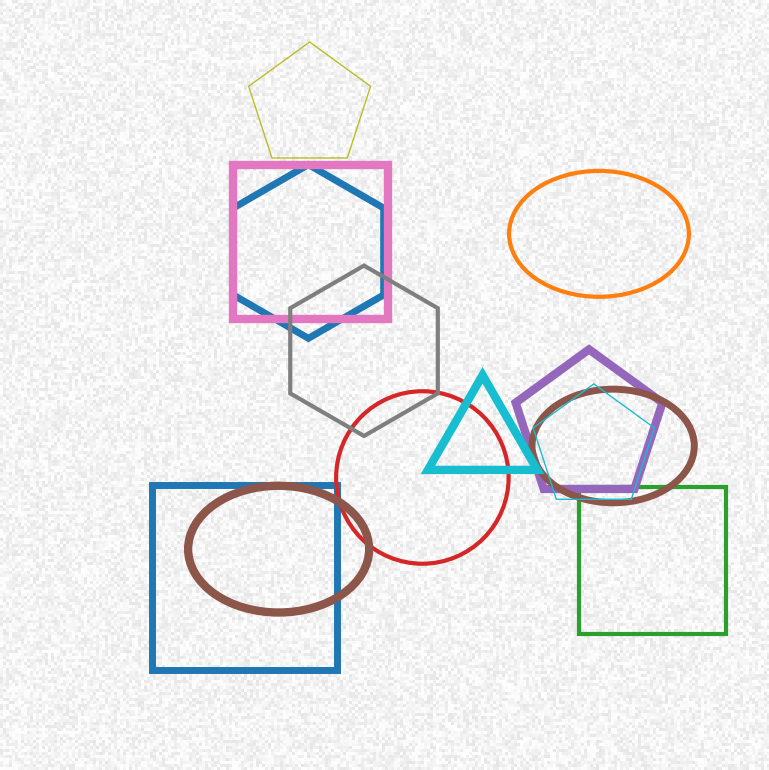[{"shape": "hexagon", "thickness": 2.5, "radius": 0.56, "center": [0.401, 0.673]}, {"shape": "square", "thickness": 2.5, "radius": 0.6, "center": [0.318, 0.25]}, {"shape": "oval", "thickness": 1.5, "radius": 0.58, "center": [0.778, 0.696]}, {"shape": "square", "thickness": 1.5, "radius": 0.48, "center": [0.848, 0.272]}, {"shape": "circle", "thickness": 1.5, "radius": 0.56, "center": [0.549, 0.38]}, {"shape": "pentagon", "thickness": 3, "radius": 0.5, "center": [0.765, 0.446]}, {"shape": "oval", "thickness": 3, "radius": 0.59, "center": [0.362, 0.287]}, {"shape": "oval", "thickness": 2.5, "radius": 0.53, "center": [0.796, 0.421]}, {"shape": "square", "thickness": 3, "radius": 0.5, "center": [0.403, 0.686]}, {"shape": "hexagon", "thickness": 1.5, "radius": 0.55, "center": [0.473, 0.544]}, {"shape": "pentagon", "thickness": 0.5, "radius": 0.42, "center": [0.402, 0.862]}, {"shape": "triangle", "thickness": 3, "radius": 0.41, "center": [0.627, 0.431]}, {"shape": "pentagon", "thickness": 0.5, "radius": 0.41, "center": [0.771, 0.419]}]